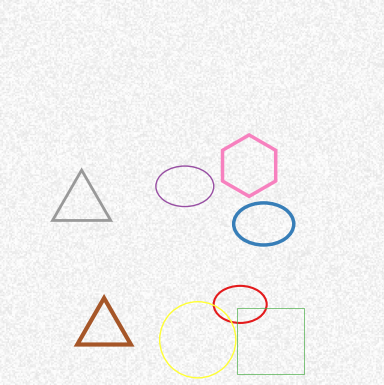[{"shape": "oval", "thickness": 1.5, "radius": 0.34, "center": [0.624, 0.209]}, {"shape": "oval", "thickness": 2.5, "radius": 0.39, "center": [0.685, 0.418]}, {"shape": "square", "thickness": 0.5, "radius": 0.43, "center": [0.703, 0.114]}, {"shape": "oval", "thickness": 1, "radius": 0.38, "center": [0.48, 0.516]}, {"shape": "circle", "thickness": 1, "radius": 0.49, "center": [0.514, 0.117]}, {"shape": "triangle", "thickness": 3, "radius": 0.4, "center": [0.27, 0.145]}, {"shape": "hexagon", "thickness": 2.5, "radius": 0.4, "center": [0.647, 0.57]}, {"shape": "triangle", "thickness": 2, "radius": 0.44, "center": [0.212, 0.471]}]